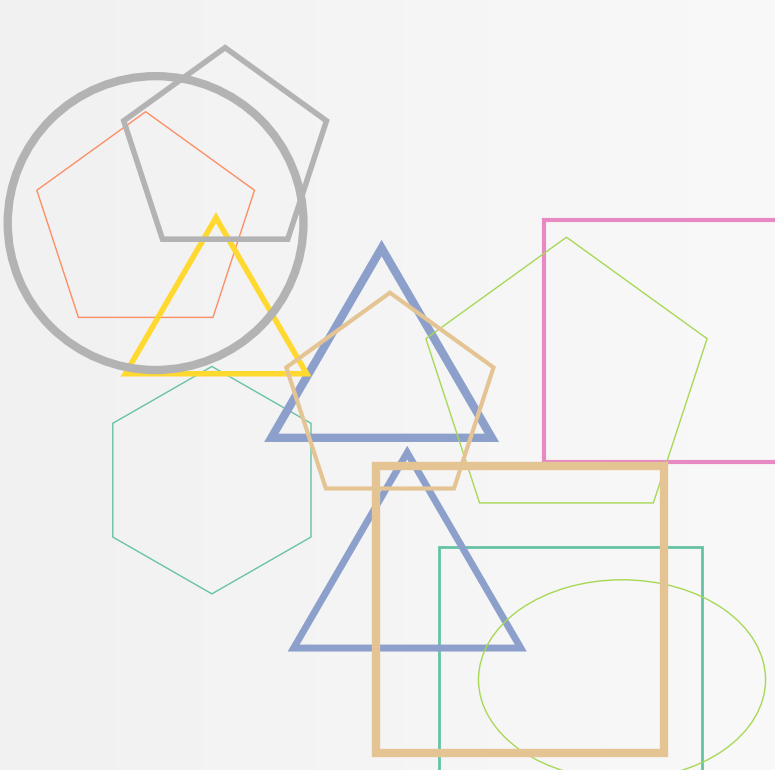[{"shape": "hexagon", "thickness": 0.5, "radius": 0.74, "center": [0.273, 0.376]}, {"shape": "square", "thickness": 1, "radius": 0.85, "center": [0.736, 0.121]}, {"shape": "pentagon", "thickness": 0.5, "radius": 0.74, "center": [0.188, 0.707]}, {"shape": "triangle", "thickness": 2.5, "radius": 0.85, "center": [0.525, 0.243]}, {"shape": "triangle", "thickness": 3, "radius": 0.82, "center": [0.492, 0.514]}, {"shape": "square", "thickness": 1.5, "radius": 0.79, "center": [0.86, 0.557]}, {"shape": "pentagon", "thickness": 0.5, "radius": 0.95, "center": [0.731, 0.501]}, {"shape": "oval", "thickness": 0.5, "radius": 0.93, "center": [0.803, 0.117]}, {"shape": "triangle", "thickness": 2, "radius": 0.68, "center": [0.279, 0.582]}, {"shape": "square", "thickness": 3, "radius": 0.93, "center": [0.67, 0.208]}, {"shape": "pentagon", "thickness": 1.5, "radius": 0.7, "center": [0.503, 0.479]}, {"shape": "circle", "thickness": 3, "radius": 0.95, "center": [0.201, 0.71]}, {"shape": "pentagon", "thickness": 2, "radius": 0.69, "center": [0.29, 0.801]}]